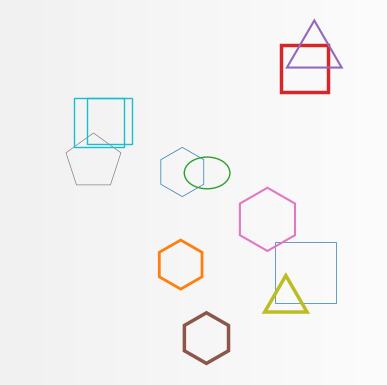[{"shape": "hexagon", "thickness": 0.5, "radius": 0.32, "center": [0.47, 0.553]}, {"shape": "square", "thickness": 0.5, "radius": 0.39, "center": [0.788, 0.293]}, {"shape": "hexagon", "thickness": 2, "radius": 0.32, "center": [0.466, 0.313]}, {"shape": "oval", "thickness": 1, "radius": 0.29, "center": [0.534, 0.551]}, {"shape": "square", "thickness": 2.5, "radius": 0.3, "center": [0.785, 0.822]}, {"shape": "triangle", "thickness": 1.5, "radius": 0.41, "center": [0.811, 0.865]}, {"shape": "hexagon", "thickness": 2.5, "radius": 0.33, "center": [0.533, 0.122]}, {"shape": "hexagon", "thickness": 1.5, "radius": 0.41, "center": [0.69, 0.43]}, {"shape": "pentagon", "thickness": 0.5, "radius": 0.37, "center": [0.241, 0.58]}, {"shape": "triangle", "thickness": 2.5, "radius": 0.32, "center": [0.738, 0.221]}, {"shape": "square", "thickness": 1, "radius": 0.29, "center": [0.282, 0.686]}, {"shape": "square", "thickness": 1, "radius": 0.32, "center": [0.255, 0.683]}]